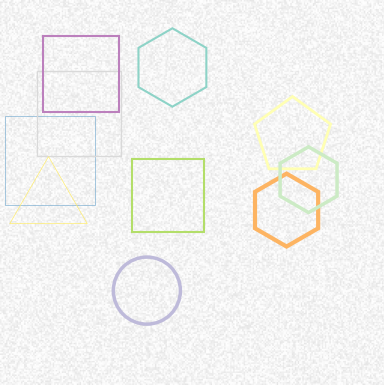[{"shape": "hexagon", "thickness": 1.5, "radius": 0.51, "center": [0.448, 0.825]}, {"shape": "pentagon", "thickness": 2, "radius": 0.52, "center": [0.76, 0.646]}, {"shape": "circle", "thickness": 2.5, "radius": 0.44, "center": [0.382, 0.245]}, {"shape": "square", "thickness": 0.5, "radius": 0.58, "center": [0.13, 0.583]}, {"shape": "hexagon", "thickness": 3, "radius": 0.47, "center": [0.744, 0.454]}, {"shape": "square", "thickness": 1.5, "radius": 0.47, "center": [0.436, 0.493]}, {"shape": "square", "thickness": 1, "radius": 0.55, "center": [0.206, 0.705]}, {"shape": "square", "thickness": 1.5, "radius": 0.5, "center": [0.211, 0.807]}, {"shape": "hexagon", "thickness": 2.5, "radius": 0.43, "center": [0.801, 0.533]}, {"shape": "triangle", "thickness": 0.5, "radius": 0.58, "center": [0.126, 0.477]}]